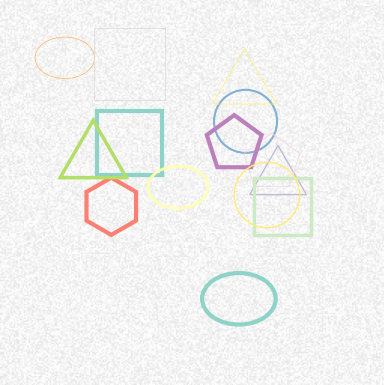[{"shape": "oval", "thickness": 3, "radius": 0.48, "center": [0.62, 0.224]}, {"shape": "square", "thickness": 3, "radius": 0.42, "center": [0.337, 0.629]}, {"shape": "oval", "thickness": 2, "radius": 0.39, "center": [0.462, 0.514]}, {"shape": "triangle", "thickness": 1, "radius": 0.42, "center": [0.722, 0.537]}, {"shape": "hexagon", "thickness": 3, "radius": 0.37, "center": [0.289, 0.464]}, {"shape": "circle", "thickness": 1.5, "radius": 0.41, "center": [0.638, 0.685]}, {"shape": "oval", "thickness": 0.5, "radius": 0.39, "center": [0.168, 0.85]}, {"shape": "triangle", "thickness": 2.5, "radius": 0.5, "center": [0.242, 0.588]}, {"shape": "pentagon", "thickness": 0.5, "radius": 0.38, "center": [0.706, 0.577]}, {"shape": "square", "thickness": 0.5, "radius": 0.46, "center": [0.337, 0.834]}, {"shape": "pentagon", "thickness": 3, "radius": 0.37, "center": [0.608, 0.626]}, {"shape": "square", "thickness": 2.5, "radius": 0.37, "center": [0.734, 0.463]}, {"shape": "circle", "thickness": 1, "radius": 0.43, "center": [0.693, 0.494]}, {"shape": "triangle", "thickness": 0.5, "radius": 0.48, "center": [0.635, 0.778]}]